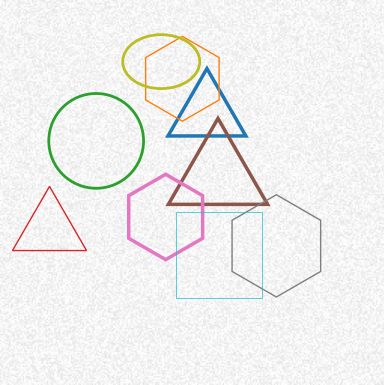[{"shape": "triangle", "thickness": 2.5, "radius": 0.58, "center": [0.537, 0.705]}, {"shape": "hexagon", "thickness": 1, "radius": 0.55, "center": [0.474, 0.795]}, {"shape": "circle", "thickness": 2, "radius": 0.62, "center": [0.25, 0.634]}, {"shape": "triangle", "thickness": 1, "radius": 0.56, "center": [0.129, 0.405]}, {"shape": "triangle", "thickness": 2.5, "radius": 0.74, "center": [0.566, 0.544]}, {"shape": "hexagon", "thickness": 2.5, "radius": 0.55, "center": [0.43, 0.436]}, {"shape": "hexagon", "thickness": 1, "radius": 0.66, "center": [0.718, 0.361]}, {"shape": "oval", "thickness": 2, "radius": 0.5, "center": [0.419, 0.84]}, {"shape": "square", "thickness": 0.5, "radius": 0.56, "center": [0.569, 0.338]}]